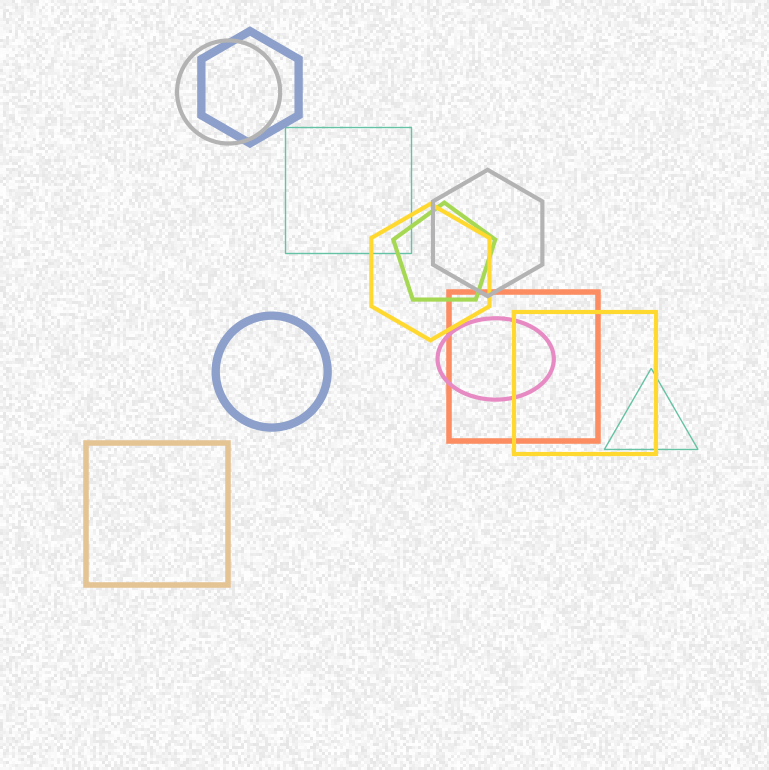[{"shape": "square", "thickness": 0.5, "radius": 0.41, "center": [0.452, 0.753]}, {"shape": "triangle", "thickness": 0.5, "radius": 0.35, "center": [0.846, 0.451]}, {"shape": "square", "thickness": 2, "radius": 0.48, "center": [0.68, 0.524]}, {"shape": "hexagon", "thickness": 3, "radius": 0.36, "center": [0.325, 0.887]}, {"shape": "circle", "thickness": 3, "radius": 0.36, "center": [0.353, 0.517]}, {"shape": "oval", "thickness": 1.5, "radius": 0.38, "center": [0.644, 0.534]}, {"shape": "pentagon", "thickness": 1.5, "radius": 0.35, "center": [0.577, 0.667]}, {"shape": "square", "thickness": 1.5, "radius": 0.46, "center": [0.76, 0.502]}, {"shape": "hexagon", "thickness": 1.5, "radius": 0.44, "center": [0.559, 0.647]}, {"shape": "square", "thickness": 2, "radius": 0.46, "center": [0.204, 0.333]}, {"shape": "circle", "thickness": 1.5, "radius": 0.33, "center": [0.297, 0.881]}, {"shape": "hexagon", "thickness": 1.5, "radius": 0.41, "center": [0.633, 0.697]}]